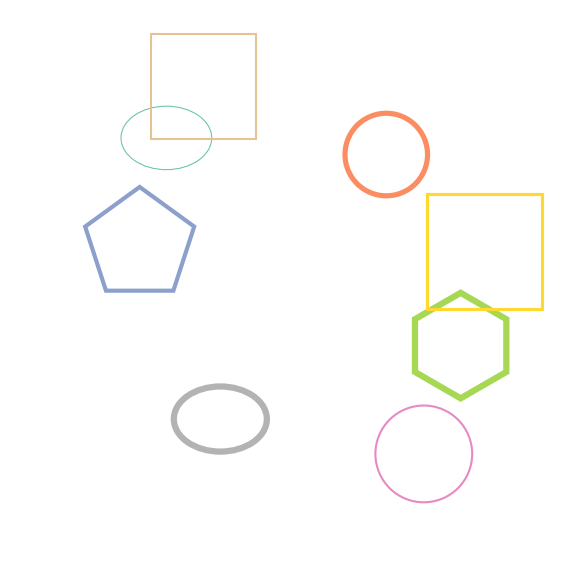[{"shape": "oval", "thickness": 0.5, "radius": 0.39, "center": [0.288, 0.76]}, {"shape": "circle", "thickness": 2.5, "radius": 0.36, "center": [0.669, 0.732]}, {"shape": "pentagon", "thickness": 2, "radius": 0.5, "center": [0.242, 0.576]}, {"shape": "circle", "thickness": 1, "radius": 0.42, "center": [0.734, 0.213]}, {"shape": "hexagon", "thickness": 3, "radius": 0.46, "center": [0.798, 0.401]}, {"shape": "square", "thickness": 1.5, "radius": 0.5, "center": [0.839, 0.563]}, {"shape": "square", "thickness": 1, "radius": 0.45, "center": [0.352, 0.85]}, {"shape": "oval", "thickness": 3, "radius": 0.4, "center": [0.382, 0.274]}]